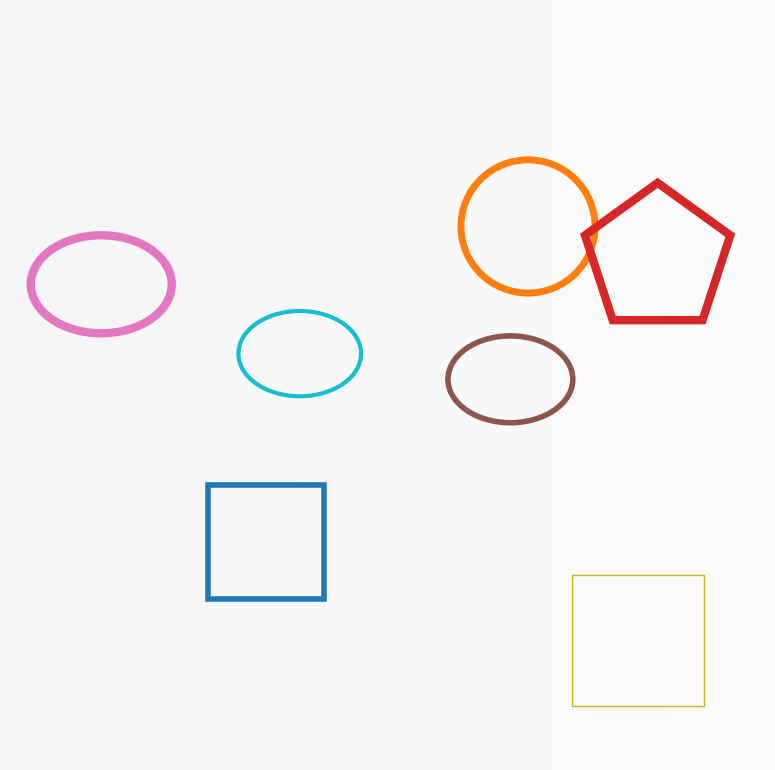[{"shape": "square", "thickness": 2, "radius": 0.37, "center": [0.343, 0.296]}, {"shape": "circle", "thickness": 2.5, "radius": 0.43, "center": [0.681, 0.706]}, {"shape": "pentagon", "thickness": 3, "radius": 0.49, "center": [0.849, 0.664]}, {"shape": "oval", "thickness": 2, "radius": 0.4, "center": [0.659, 0.507]}, {"shape": "oval", "thickness": 3, "radius": 0.45, "center": [0.131, 0.631]}, {"shape": "square", "thickness": 0.5, "radius": 0.43, "center": [0.823, 0.168]}, {"shape": "oval", "thickness": 1.5, "radius": 0.4, "center": [0.387, 0.541]}]